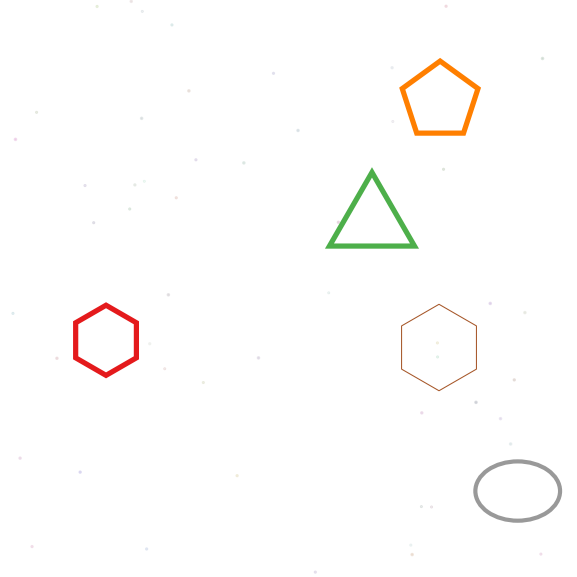[{"shape": "hexagon", "thickness": 2.5, "radius": 0.3, "center": [0.184, 0.41]}, {"shape": "triangle", "thickness": 2.5, "radius": 0.43, "center": [0.644, 0.616]}, {"shape": "pentagon", "thickness": 2.5, "radius": 0.34, "center": [0.762, 0.824]}, {"shape": "hexagon", "thickness": 0.5, "radius": 0.37, "center": [0.76, 0.397]}, {"shape": "oval", "thickness": 2, "radius": 0.37, "center": [0.896, 0.149]}]